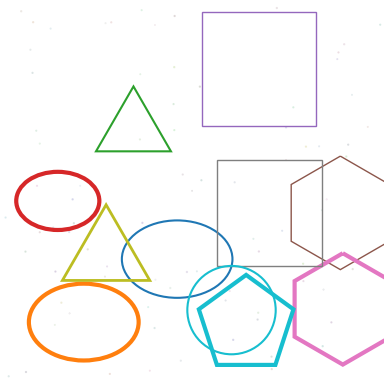[{"shape": "oval", "thickness": 1.5, "radius": 0.72, "center": [0.46, 0.327]}, {"shape": "oval", "thickness": 3, "radius": 0.71, "center": [0.218, 0.163]}, {"shape": "triangle", "thickness": 1.5, "radius": 0.56, "center": [0.347, 0.663]}, {"shape": "oval", "thickness": 3, "radius": 0.54, "center": [0.15, 0.478]}, {"shape": "square", "thickness": 1, "radius": 0.74, "center": [0.672, 0.822]}, {"shape": "hexagon", "thickness": 1, "radius": 0.74, "center": [0.884, 0.447]}, {"shape": "hexagon", "thickness": 3, "radius": 0.72, "center": [0.89, 0.198]}, {"shape": "square", "thickness": 1, "radius": 0.69, "center": [0.7, 0.448]}, {"shape": "triangle", "thickness": 2, "radius": 0.66, "center": [0.276, 0.337]}, {"shape": "pentagon", "thickness": 3, "radius": 0.65, "center": [0.639, 0.157]}, {"shape": "circle", "thickness": 1.5, "radius": 0.57, "center": [0.601, 0.195]}]